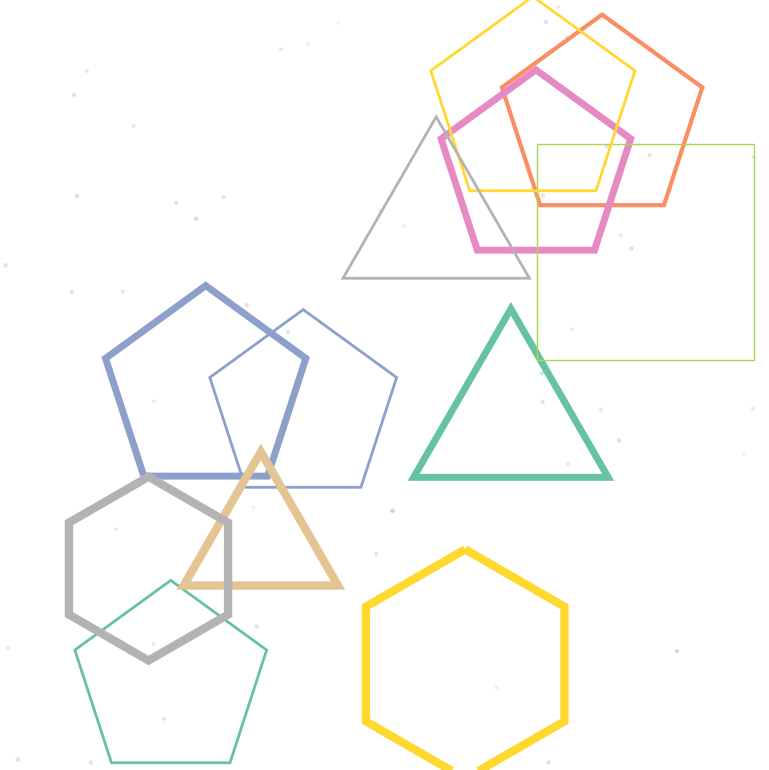[{"shape": "triangle", "thickness": 2.5, "radius": 0.73, "center": [0.664, 0.453]}, {"shape": "pentagon", "thickness": 1, "radius": 0.65, "center": [0.222, 0.115]}, {"shape": "pentagon", "thickness": 1.5, "radius": 0.68, "center": [0.782, 0.844]}, {"shape": "pentagon", "thickness": 2.5, "radius": 0.68, "center": [0.267, 0.492]}, {"shape": "pentagon", "thickness": 1, "radius": 0.64, "center": [0.394, 0.47]}, {"shape": "pentagon", "thickness": 2.5, "radius": 0.65, "center": [0.696, 0.78]}, {"shape": "square", "thickness": 0.5, "radius": 0.7, "center": [0.838, 0.673]}, {"shape": "hexagon", "thickness": 3, "radius": 0.74, "center": [0.604, 0.138]}, {"shape": "pentagon", "thickness": 1, "radius": 0.7, "center": [0.692, 0.865]}, {"shape": "triangle", "thickness": 3, "radius": 0.58, "center": [0.339, 0.297]}, {"shape": "triangle", "thickness": 1, "radius": 0.7, "center": [0.566, 0.709]}, {"shape": "hexagon", "thickness": 3, "radius": 0.6, "center": [0.193, 0.262]}]